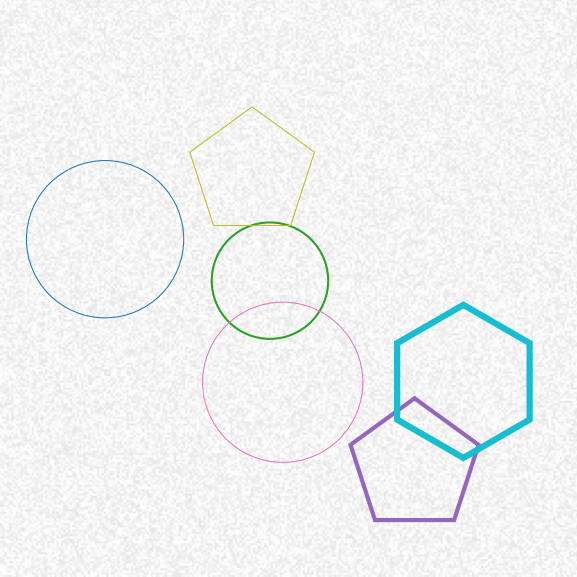[{"shape": "circle", "thickness": 0.5, "radius": 0.68, "center": [0.182, 0.585]}, {"shape": "circle", "thickness": 1, "radius": 0.5, "center": [0.467, 0.513]}, {"shape": "pentagon", "thickness": 2, "radius": 0.58, "center": [0.718, 0.193]}, {"shape": "circle", "thickness": 0.5, "radius": 0.69, "center": [0.49, 0.337]}, {"shape": "pentagon", "thickness": 0.5, "radius": 0.57, "center": [0.437, 0.701]}, {"shape": "hexagon", "thickness": 3, "radius": 0.66, "center": [0.802, 0.339]}]